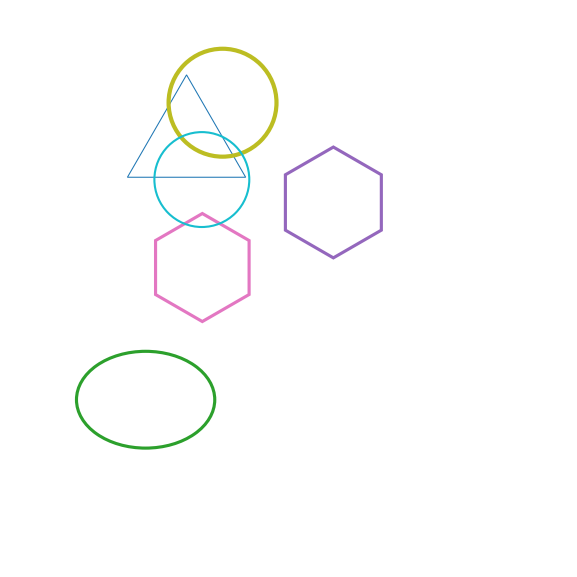[{"shape": "triangle", "thickness": 0.5, "radius": 0.59, "center": [0.323, 0.751]}, {"shape": "oval", "thickness": 1.5, "radius": 0.6, "center": [0.252, 0.307]}, {"shape": "hexagon", "thickness": 1.5, "radius": 0.48, "center": [0.577, 0.649]}, {"shape": "hexagon", "thickness": 1.5, "radius": 0.47, "center": [0.35, 0.536]}, {"shape": "circle", "thickness": 2, "radius": 0.47, "center": [0.385, 0.821]}, {"shape": "circle", "thickness": 1, "radius": 0.41, "center": [0.35, 0.688]}]